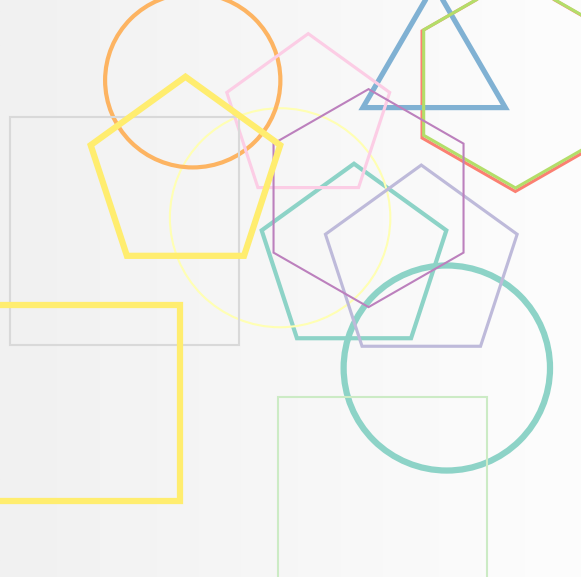[{"shape": "circle", "thickness": 3, "radius": 0.89, "center": [0.769, 0.362]}, {"shape": "pentagon", "thickness": 2, "radius": 0.84, "center": [0.609, 0.549]}, {"shape": "circle", "thickness": 1, "radius": 0.95, "center": [0.482, 0.622]}, {"shape": "pentagon", "thickness": 1.5, "radius": 0.87, "center": [0.725, 0.54]}, {"shape": "hexagon", "thickness": 1.5, "radius": 0.93, "center": [0.887, 0.853]}, {"shape": "triangle", "thickness": 2.5, "radius": 0.71, "center": [0.747, 0.884]}, {"shape": "circle", "thickness": 2, "radius": 0.75, "center": [0.332, 0.86]}, {"shape": "hexagon", "thickness": 1.5, "radius": 0.91, "center": [0.887, 0.856]}, {"shape": "pentagon", "thickness": 1.5, "radius": 0.74, "center": [0.53, 0.794]}, {"shape": "square", "thickness": 1, "radius": 0.99, "center": [0.214, 0.6]}, {"shape": "hexagon", "thickness": 1, "radius": 0.94, "center": [0.634, 0.656]}, {"shape": "square", "thickness": 1, "radius": 0.9, "center": [0.658, 0.131]}, {"shape": "pentagon", "thickness": 3, "radius": 0.86, "center": [0.319, 0.695]}, {"shape": "square", "thickness": 3, "radius": 0.85, "center": [0.139, 0.301]}]